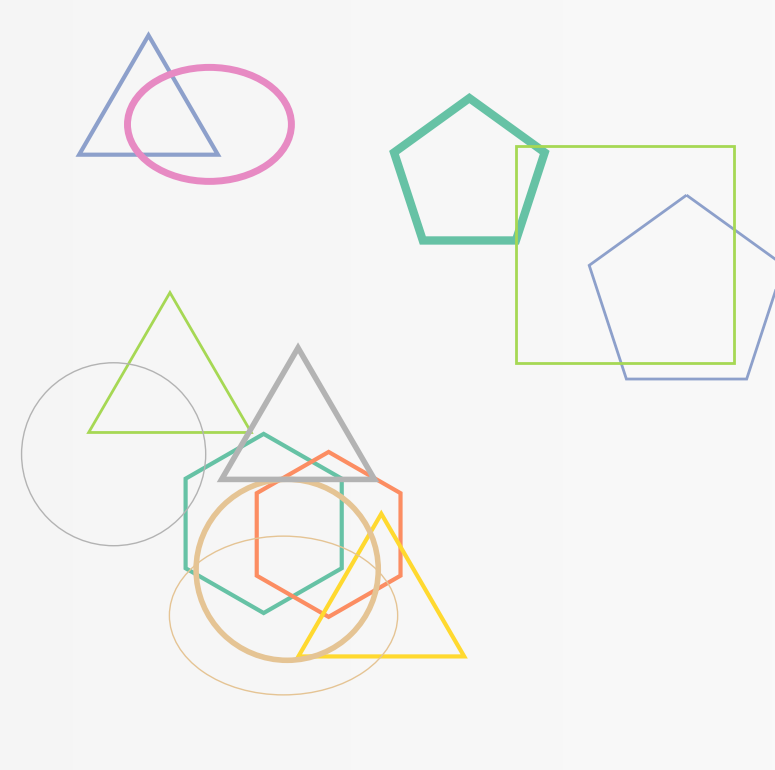[{"shape": "hexagon", "thickness": 1.5, "radius": 0.58, "center": [0.34, 0.32]}, {"shape": "pentagon", "thickness": 3, "radius": 0.51, "center": [0.606, 0.77]}, {"shape": "hexagon", "thickness": 1.5, "radius": 0.54, "center": [0.424, 0.306]}, {"shape": "pentagon", "thickness": 1, "radius": 0.66, "center": [0.886, 0.615]}, {"shape": "triangle", "thickness": 1.5, "radius": 0.52, "center": [0.192, 0.851]}, {"shape": "oval", "thickness": 2.5, "radius": 0.53, "center": [0.27, 0.838]}, {"shape": "triangle", "thickness": 1, "radius": 0.61, "center": [0.219, 0.499]}, {"shape": "square", "thickness": 1, "radius": 0.7, "center": [0.806, 0.669]}, {"shape": "triangle", "thickness": 1.5, "radius": 0.62, "center": [0.492, 0.209]}, {"shape": "circle", "thickness": 2, "radius": 0.59, "center": [0.371, 0.26]}, {"shape": "oval", "thickness": 0.5, "radius": 0.74, "center": [0.366, 0.201]}, {"shape": "circle", "thickness": 0.5, "radius": 0.59, "center": [0.147, 0.41]}, {"shape": "triangle", "thickness": 2, "radius": 0.57, "center": [0.385, 0.434]}]